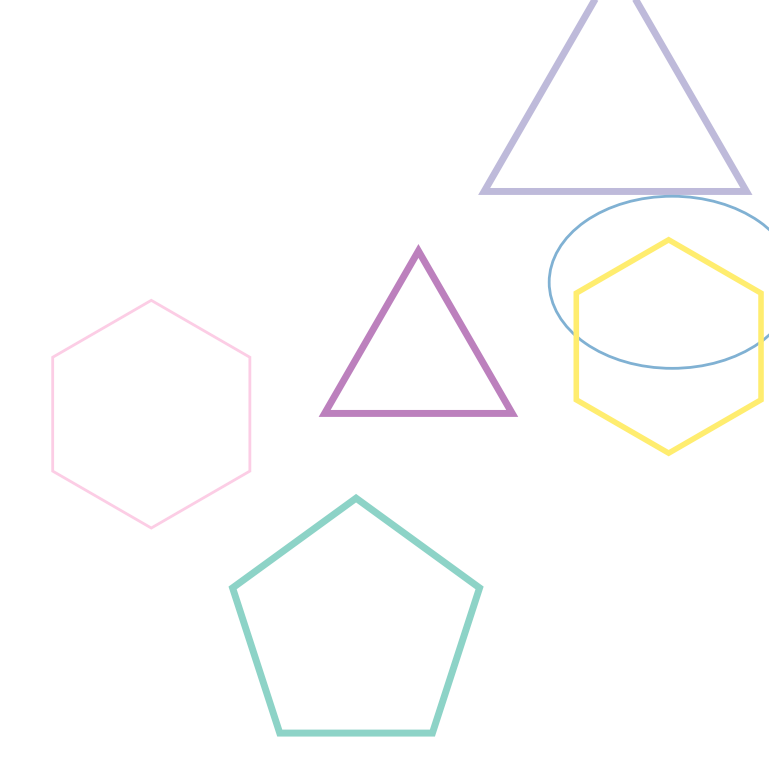[{"shape": "pentagon", "thickness": 2.5, "radius": 0.84, "center": [0.462, 0.184]}, {"shape": "triangle", "thickness": 2.5, "radius": 0.98, "center": [0.799, 0.85]}, {"shape": "oval", "thickness": 1, "radius": 0.8, "center": [0.873, 0.633]}, {"shape": "hexagon", "thickness": 1, "radius": 0.74, "center": [0.196, 0.462]}, {"shape": "triangle", "thickness": 2.5, "radius": 0.7, "center": [0.543, 0.533]}, {"shape": "hexagon", "thickness": 2, "radius": 0.69, "center": [0.868, 0.55]}]